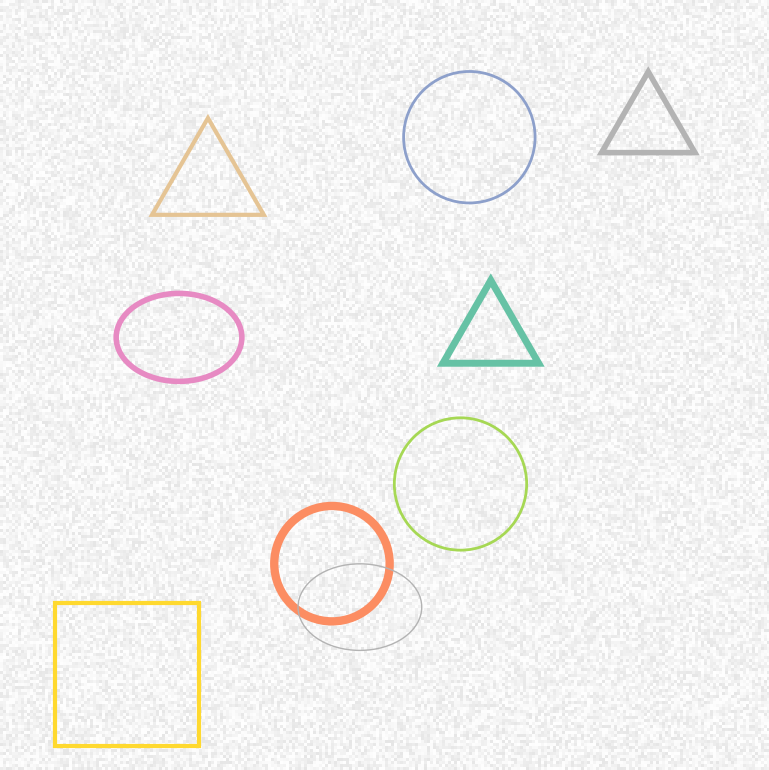[{"shape": "triangle", "thickness": 2.5, "radius": 0.36, "center": [0.637, 0.564]}, {"shape": "circle", "thickness": 3, "radius": 0.37, "center": [0.431, 0.268]}, {"shape": "circle", "thickness": 1, "radius": 0.43, "center": [0.61, 0.822]}, {"shape": "oval", "thickness": 2, "radius": 0.41, "center": [0.232, 0.562]}, {"shape": "circle", "thickness": 1, "radius": 0.43, "center": [0.598, 0.371]}, {"shape": "square", "thickness": 1.5, "radius": 0.47, "center": [0.165, 0.124]}, {"shape": "triangle", "thickness": 1.5, "radius": 0.42, "center": [0.27, 0.763]}, {"shape": "triangle", "thickness": 2, "radius": 0.35, "center": [0.842, 0.837]}, {"shape": "oval", "thickness": 0.5, "radius": 0.4, "center": [0.467, 0.212]}]